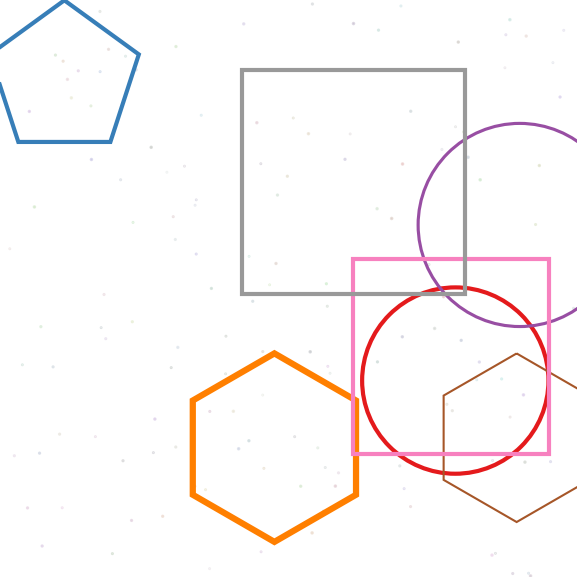[{"shape": "circle", "thickness": 2, "radius": 0.81, "center": [0.788, 0.34]}, {"shape": "pentagon", "thickness": 2, "radius": 0.68, "center": [0.111, 0.863]}, {"shape": "circle", "thickness": 1.5, "radius": 0.88, "center": [0.9, 0.61]}, {"shape": "hexagon", "thickness": 3, "radius": 0.82, "center": [0.475, 0.224]}, {"shape": "hexagon", "thickness": 1, "radius": 0.73, "center": [0.895, 0.241]}, {"shape": "square", "thickness": 2, "radius": 0.85, "center": [0.781, 0.382]}, {"shape": "square", "thickness": 2, "radius": 0.97, "center": [0.612, 0.684]}]